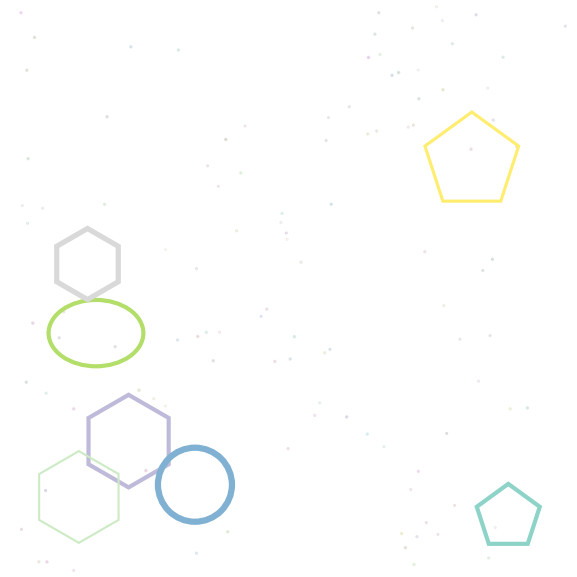[{"shape": "pentagon", "thickness": 2, "radius": 0.29, "center": [0.88, 0.104]}, {"shape": "hexagon", "thickness": 2, "radius": 0.4, "center": [0.223, 0.235]}, {"shape": "circle", "thickness": 3, "radius": 0.32, "center": [0.338, 0.16]}, {"shape": "oval", "thickness": 2, "radius": 0.41, "center": [0.166, 0.422]}, {"shape": "hexagon", "thickness": 2.5, "radius": 0.31, "center": [0.151, 0.542]}, {"shape": "hexagon", "thickness": 1, "radius": 0.4, "center": [0.137, 0.139]}, {"shape": "pentagon", "thickness": 1.5, "radius": 0.43, "center": [0.817, 0.72]}]